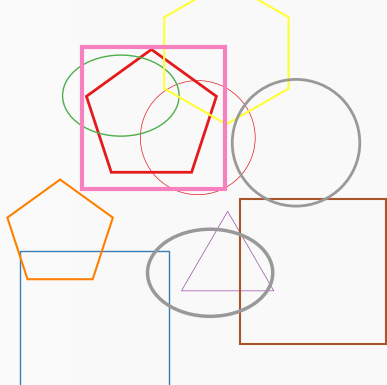[{"shape": "circle", "thickness": 0.5, "radius": 0.74, "center": [0.51, 0.643]}, {"shape": "pentagon", "thickness": 2, "radius": 0.88, "center": [0.391, 0.695]}, {"shape": "square", "thickness": 1, "radius": 0.96, "center": [0.245, 0.155]}, {"shape": "oval", "thickness": 1, "radius": 0.75, "center": [0.312, 0.752]}, {"shape": "triangle", "thickness": 0.5, "radius": 0.69, "center": [0.587, 0.313]}, {"shape": "pentagon", "thickness": 1.5, "radius": 0.72, "center": [0.155, 0.391]}, {"shape": "hexagon", "thickness": 1.5, "radius": 0.93, "center": [0.584, 0.863]}, {"shape": "square", "thickness": 1.5, "radius": 0.94, "center": [0.808, 0.295]}, {"shape": "square", "thickness": 3, "radius": 0.92, "center": [0.396, 0.693]}, {"shape": "circle", "thickness": 2, "radius": 0.82, "center": [0.764, 0.629]}, {"shape": "oval", "thickness": 2.5, "radius": 0.81, "center": [0.542, 0.291]}]